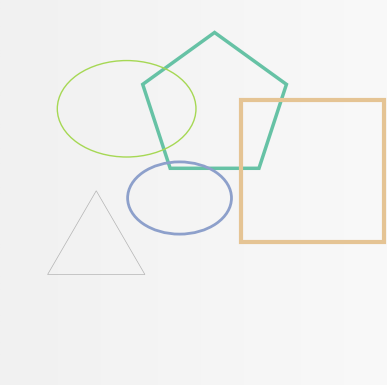[{"shape": "pentagon", "thickness": 2.5, "radius": 0.97, "center": [0.554, 0.721]}, {"shape": "oval", "thickness": 2, "radius": 0.67, "center": [0.463, 0.486]}, {"shape": "oval", "thickness": 1, "radius": 0.89, "center": [0.327, 0.717]}, {"shape": "square", "thickness": 3, "radius": 0.93, "center": [0.806, 0.556]}, {"shape": "triangle", "thickness": 0.5, "radius": 0.73, "center": [0.248, 0.359]}]